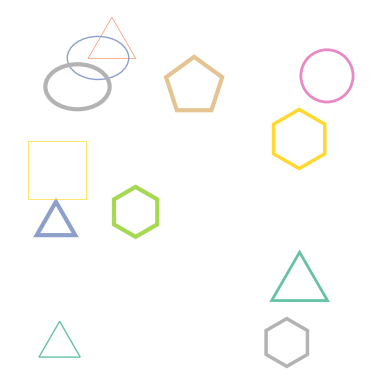[{"shape": "triangle", "thickness": 1, "radius": 0.31, "center": [0.155, 0.103]}, {"shape": "triangle", "thickness": 2, "radius": 0.42, "center": [0.778, 0.261]}, {"shape": "triangle", "thickness": 0.5, "radius": 0.36, "center": [0.291, 0.884]}, {"shape": "oval", "thickness": 1, "radius": 0.4, "center": [0.254, 0.849]}, {"shape": "triangle", "thickness": 3, "radius": 0.29, "center": [0.145, 0.418]}, {"shape": "circle", "thickness": 2, "radius": 0.34, "center": [0.849, 0.803]}, {"shape": "hexagon", "thickness": 3, "radius": 0.32, "center": [0.352, 0.45]}, {"shape": "square", "thickness": 0.5, "radius": 0.38, "center": [0.149, 0.557]}, {"shape": "hexagon", "thickness": 2.5, "radius": 0.38, "center": [0.777, 0.639]}, {"shape": "pentagon", "thickness": 3, "radius": 0.38, "center": [0.504, 0.776]}, {"shape": "hexagon", "thickness": 2.5, "radius": 0.31, "center": [0.745, 0.11]}, {"shape": "oval", "thickness": 3, "radius": 0.42, "center": [0.201, 0.775]}]